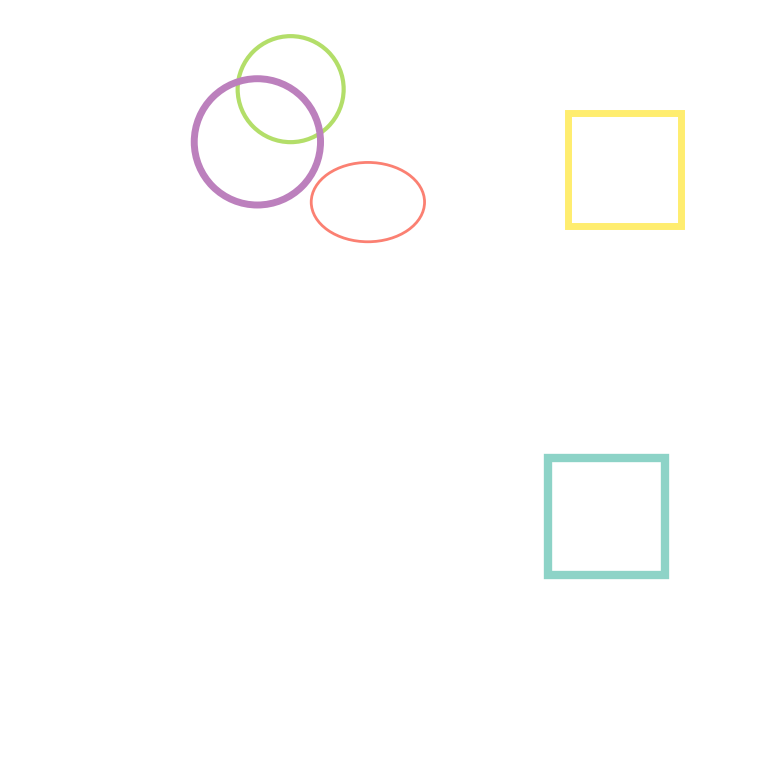[{"shape": "square", "thickness": 3, "radius": 0.38, "center": [0.788, 0.329]}, {"shape": "oval", "thickness": 1, "radius": 0.37, "center": [0.478, 0.738]}, {"shape": "circle", "thickness": 1.5, "radius": 0.34, "center": [0.377, 0.884]}, {"shape": "circle", "thickness": 2.5, "radius": 0.41, "center": [0.334, 0.816]}, {"shape": "square", "thickness": 2.5, "radius": 0.37, "center": [0.811, 0.78]}]